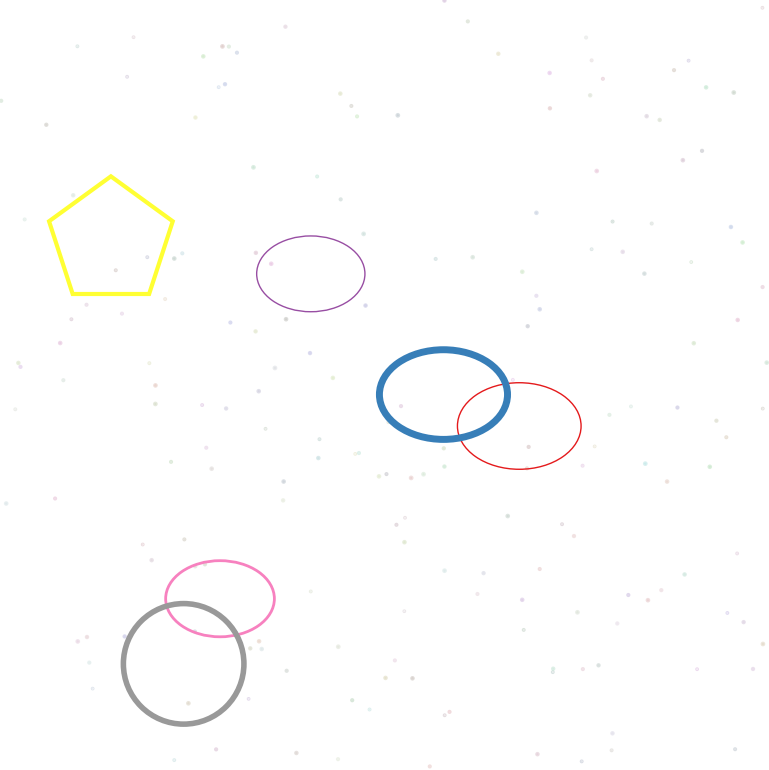[{"shape": "oval", "thickness": 0.5, "radius": 0.4, "center": [0.674, 0.447]}, {"shape": "oval", "thickness": 2.5, "radius": 0.42, "center": [0.576, 0.488]}, {"shape": "oval", "thickness": 0.5, "radius": 0.35, "center": [0.404, 0.644]}, {"shape": "pentagon", "thickness": 1.5, "radius": 0.42, "center": [0.144, 0.687]}, {"shape": "oval", "thickness": 1, "radius": 0.35, "center": [0.286, 0.222]}, {"shape": "circle", "thickness": 2, "radius": 0.39, "center": [0.239, 0.138]}]